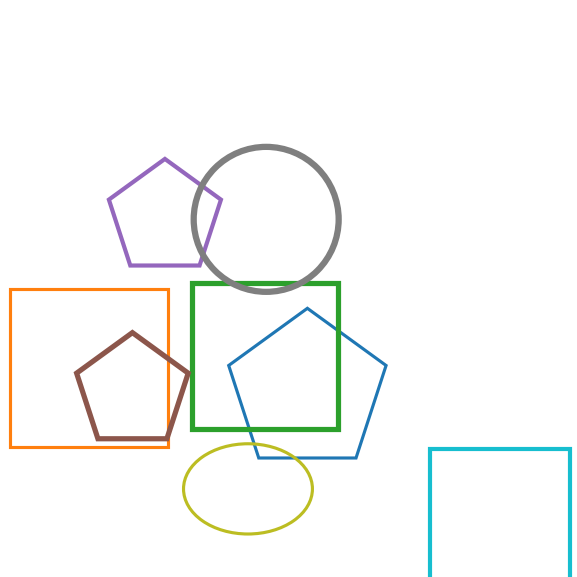[{"shape": "pentagon", "thickness": 1.5, "radius": 0.72, "center": [0.532, 0.322]}, {"shape": "square", "thickness": 1.5, "radius": 0.68, "center": [0.154, 0.362]}, {"shape": "square", "thickness": 2.5, "radius": 0.63, "center": [0.459, 0.382]}, {"shape": "pentagon", "thickness": 2, "radius": 0.51, "center": [0.286, 0.622]}, {"shape": "pentagon", "thickness": 2.5, "radius": 0.51, "center": [0.229, 0.322]}, {"shape": "circle", "thickness": 3, "radius": 0.63, "center": [0.461, 0.619]}, {"shape": "oval", "thickness": 1.5, "radius": 0.56, "center": [0.429, 0.153]}, {"shape": "square", "thickness": 2, "radius": 0.61, "center": [0.865, 0.101]}]